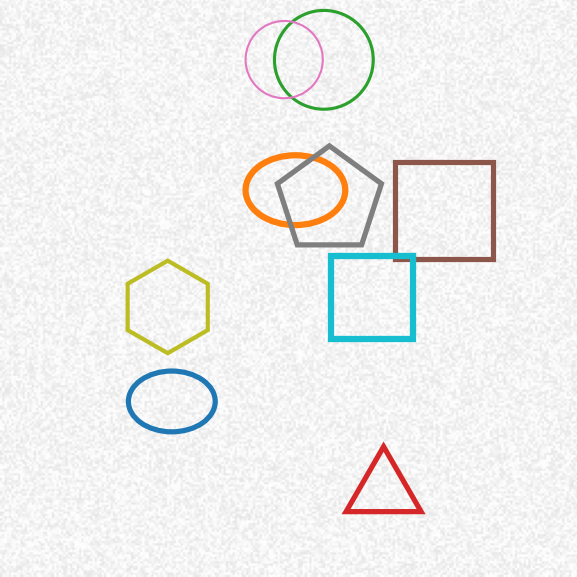[{"shape": "oval", "thickness": 2.5, "radius": 0.38, "center": [0.298, 0.304]}, {"shape": "oval", "thickness": 3, "radius": 0.43, "center": [0.512, 0.67]}, {"shape": "circle", "thickness": 1.5, "radius": 0.43, "center": [0.561, 0.896]}, {"shape": "triangle", "thickness": 2.5, "radius": 0.37, "center": [0.664, 0.151]}, {"shape": "square", "thickness": 2.5, "radius": 0.42, "center": [0.769, 0.635]}, {"shape": "circle", "thickness": 1, "radius": 0.33, "center": [0.492, 0.896]}, {"shape": "pentagon", "thickness": 2.5, "radius": 0.47, "center": [0.57, 0.652]}, {"shape": "hexagon", "thickness": 2, "radius": 0.4, "center": [0.29, 0.468]}, {"shape": "square", "thickness": 3, "radius": 0.36, "center": [0.644, 0.484]}]